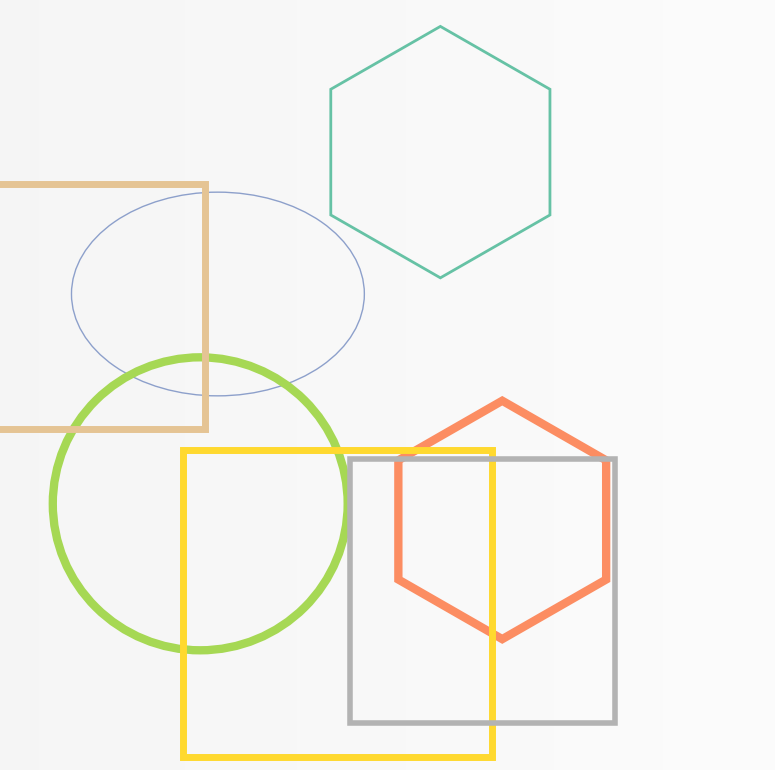[{"shape": "hexagon", "thickness": 1, "radius": 0.82, "center": [0.568, 0.802]}, {"shape": "hexagon", "thickness": 3, "radius": 0.77, "center": [0.648, 0.325]}, {"shape": "oval", "thickness": 0.5, "radius": 0.94, "center": [0.281, 0.618]}, {"shape": "circle", "thickness": 3, "radius": 0.95, "center": [0.258, 0.346]}, {"shape": "square", "thickness": 2.5, "radius": 1.0, "center": [0.436, 0.217]}, {"shape": "square", "thickness": 2.5, "radius": 0.8, "center": [0.105, 0.602]}, {"shape": "square", "thickness": 2, "radius": 0.86, "center": [0.622, 0.233]}]